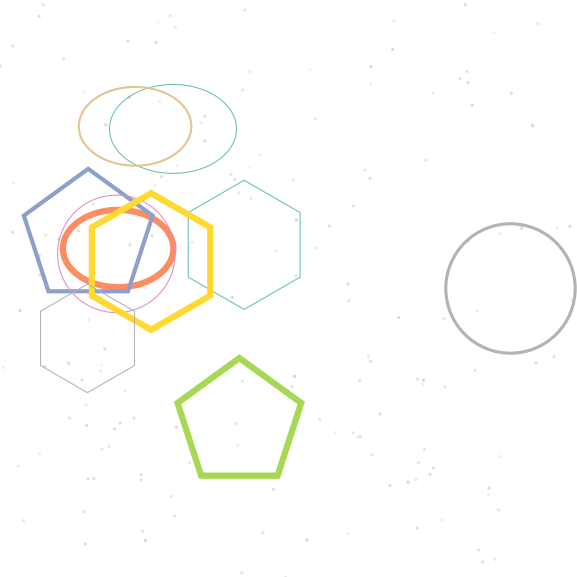[{"shape": "hexagon", "thickness": 0.5, "radius": 0.56, "center": [0.423, 0.575]}, {"shape": "oval", "thickness": 0.5, "radius": 0.55, "center": [0.3, 0.776]}, {"shape": "oval", "thickness": 3, "radius": 0.48, "center": [0.205, 0.569]}, {"shape": "pentagon", "thickness": 2, "radius": 0.59, "center": [0.153, 0.59]}, {"shape": "circle", "thickness": 0.5, "radius": 0.51, "center": [0.201, 0.56]}, {"shape": "pentagon", "thickness": 3, "radius": 0.56, "center": [0.414, 0.267]}, {"shape": "hexagon", "thickness": 3, "radius": 0.59, "center": [0.262, 0.546]}, {"shape": "oval", "thickness": 1, "radius": 0.49, "center": [0.234, 0.78]}, {"shape": "circle", "thickness": 1.5, "radius": 0.56, "center": [0.884, 0.5]}, {"shape": "hexagon", "thickness": 0.5, "radius": 0.47, "center": [0.152, 0.413]}]